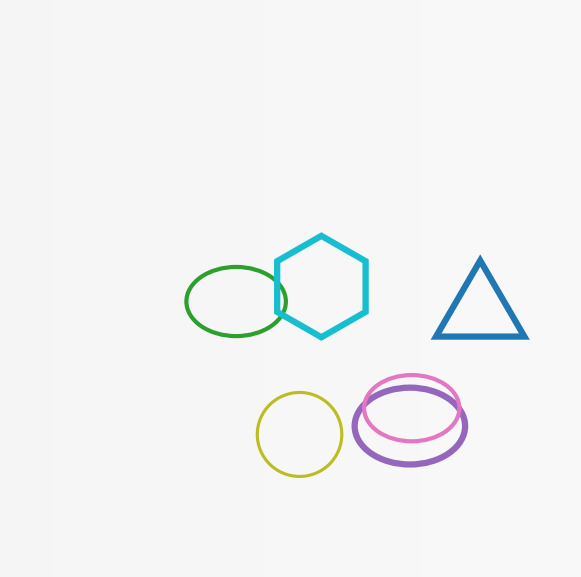[{"shape": "triangle", "thickness": 3, "radius": 0.44, "center": [0.826, 0.46]}, {"shape": "oval", "thickness": 2, "radius": 0.43, "center": [0.406, 0.477]}, {"shape": "oval", "thickness": 3, "radius": 0.48, "center": [0.705, 0.261]}, {"shape": "oval", "thickness": 2, "radius": 0.41, "center": [0.708, 0.292]}, {"shape": "circle", "thickness": 1.5, "radius": 0.36, "center": [0.515, 0.247]}, {"shape": "hexagon", "thickness": 3, "radius": 0.44, "center": [0.553, 0.503]}]